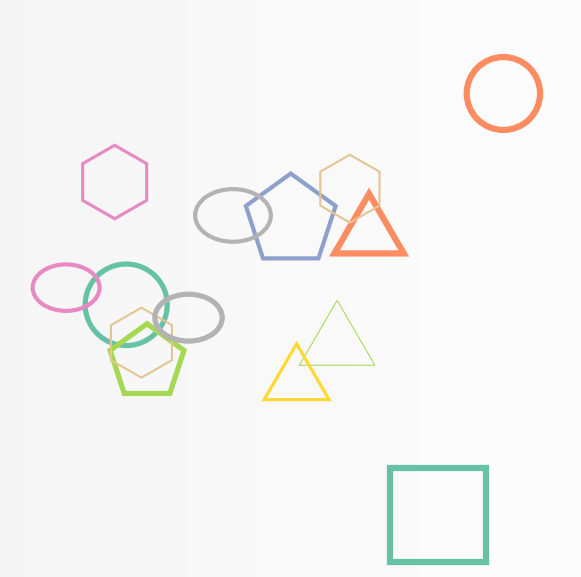[{"shape": "circle", "thickness": 2.5, "radius": 0.35, "center": [0.217, 0.471]}, {"shape": "square", "thickness": 3, "radius": 0.41, "center": [0.753, 0.107]}, {"shape": "circle", "thickness": 3, "radius": 0.32, "center": [0.866, 0.837]}, {"shape": "triangle", "thickness": 3, "radius": 0.34, "center": [0.635, 0.595]}, {"shape": "pentagon", "thickness": 2, "radius": 0.41, "center": [0.5, 0.617]}, {"shape": "hexagon", "thickness": 1.5, "radius": 0.32, "center": [0.197, 0.684]}, {"shape": "oval", "thickness": 2, "radius": 0.29, "center": [0.114, 0.501]}, {"shape": "pentagon", "thickness": 2.5, "radius": 0.33, "center": [0.253, 0.372]}, {"shape": "triangle", "thickness": 0.5, "radius": 0.37, "center": [0.58, 0.404]}, {"shape": "triangle", "thickness": 1.5, "radius": 0.32, "center": [0.51, 0.339]}, {"shape": "hexagon", "thickness": 1, "radius": 0.29, "center": [0.602, 0.672]}, {"shape": "hexagon", "thickness": 1, "radius": 0.3, "center": [0.243, 0.406]}, {"shape": "oval", "thickness": 2.5, "radius": 0.29, "center": [0.324, 0.449]}, {"shape": "oval", "thickness": 2, "radius": 0.33, "center": [0.401, 0.626]}]